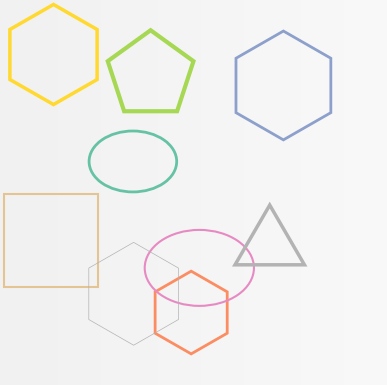[{"shape": "oval", "thickness": 2, "radius": 0.57, "center": [0.343, 0.581]}, {"shape": "hexagon", "thickness": 2, "radius": 0.54, "center": [0.493, 0.188]}, {"shape": "hexagon", "thickness": 2, "radius": 0.71, "center": [0.731, 0.778]}, {"shape": "oval", "thickness": 1.5, "radius": 0.7, "center": [0.514, 0.304]}, {"shape": "pentagon", "thickness": 3, "radius": 0.58, "center": [0.389, 0.805]}, {"shape": "hexagon", "thickness": 2.5, "radius": 0.65, "center": [0.138, 0.858]}, {"shape": "square", "thickness": 1.5, "radius": 0.6, "center": [0.132, 0.374]}, {"shape": "hexagon", "thickness": 0.5, "radius": 0.67, "center": [0.345, 0.237]}, {"shape": "triangle", "thickness": 2.5, "radius": 0.52, "center": [0.696, 0.364]}]